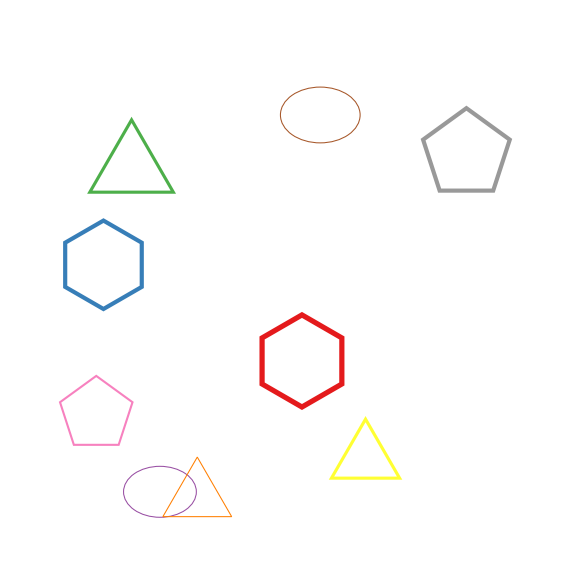[{"shape": "hexagon", "thickness": 2.5, "radius": 0.4, "center": [0.523, 0.374]}, {"shape": "hexagon", "thickness": 2, "radius": 0.38, "center": [0.179, 0.541]}, {"shape": "triangle", "thickness": 1.5, "radius": 0.42, "center": [0.228, 0.708]}, {"shape": "oval", "thickness": 0.5, "radius": 0.32, "center": [0.277, 0.148]}, {"shape": "triangle", "thickness": 0.5, "radius": 0.34, "center": [0.342, 0.139]}, {"shape": "triangle", "thickness": 1.5, "radius": 0.34, "center": [0.633, 0.205]}, {"shape": "oval", "thickness": 0.5, "radius": 0.35, "center": [0.555, 0.8]}, {"shape": "pentagon", "thickness": 1, "radius": 0.33, "center": [0.167, 0.282]}, {"shape": "pentagon", "thickness": 2, "radius": 0.39, "center": [0.808, 0.733]}]